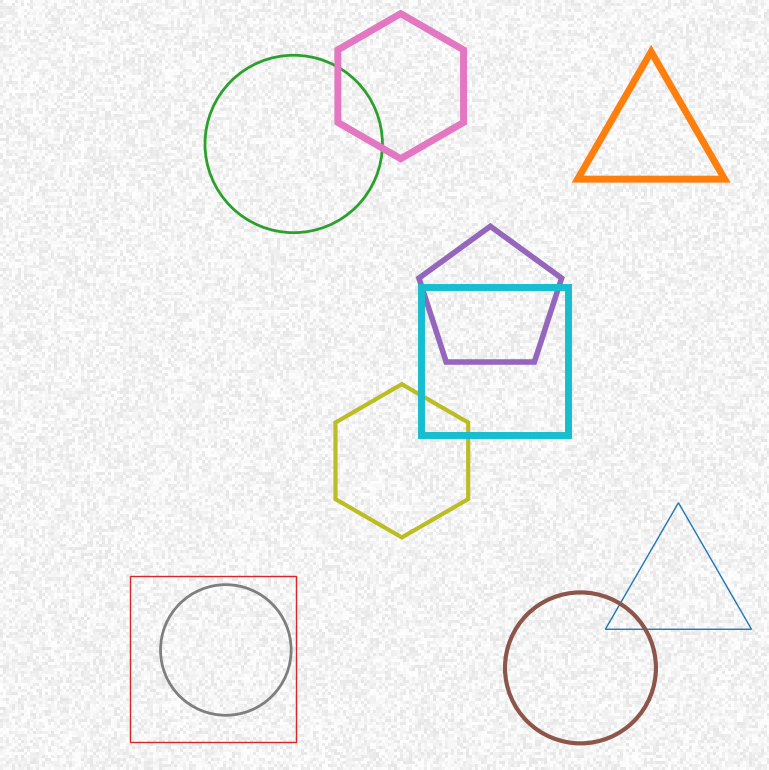[{"shape": "triangle", "thickness": 0.5, "radius": 0.55, "center": [0.881, 0.238]}, {"shape": "triangle", "thickness": 2.5, "radius": 0.55, "center": [0.846, 0.822]}, {"shape": "circle", "thickness": 1, "radius": 0.58, "center": [0.381, 0.813]}, {"shape": "square", "thickness": 0.5, "radius": 0.54, "center": [0.277, 0.144]}, {"shape": "pentagon", "thickness": 2, "radius": 0.49, "center": [0.637, 0.609]}, {"shape": "circle", "thickness": 1.5, "radius": 0.49, "center": [0.754, 0.133]}, {"shape": "hexagon", "thickness": 2.5, "radius": 0.47, "center": [0.52, 0.888]}, {"shape": "circle", "thickness": 1, "radius": 0.42, "center": [0.293, 0.156]}, {"shape": "hexagon", "thickness": 1.5, "radius": 0.5, "center": [0.522, 0.402]}, {"shape": "square", "thickness": 2.5, "radius": 0.48, "center": [0.642, 0.531]}]